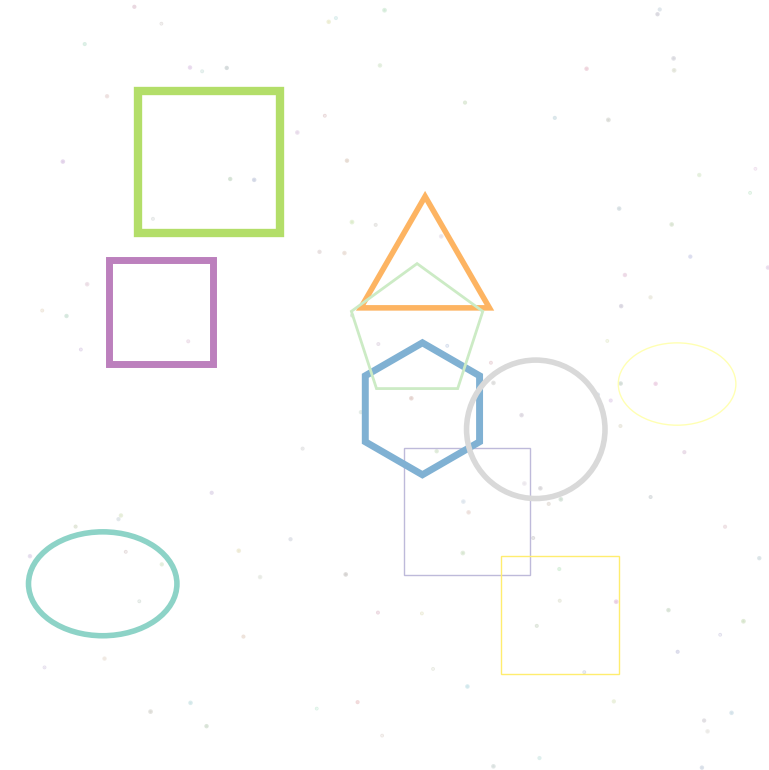[{"shape": "oval", "thickness": 2, "radius": 0.48, "center": [0.133, 0.242]}, {"shape": "oval", "thickness": 0.5, "radius": 0.38, "center": [0.879, 0.501]}, {"shape": "square", "thickness": 0.5, "radius": 0.41, "center": [0.606, 0.336]}, {"shape": "hexagon", "thickness": 2.5, "radius": 0.43, "center": [0.549, 0.469]}, {"shape": "triangle", "thickness": 2, "radius": 0.48, "center": [0.552, 0.648]}, {"shape": "square", "thickness": 3, "radius": 0.46, "center": [0.272, 0.79]}, {"shape": "circle", "thickness": 2, "radius": 0.45, "center": [0.696, 0.442]}, {"shape": "square", "thickness": 2.5, "radius": 0.34, "center": [0.209, 0.595]}, {"shape": "pentagon", "thickness": 1, "radius": 0.45, "center": [0.542, 0.568]}, {"shape": "square", "thickness": 0.5, "radius": 0.38, "center": [0.727, 0.202]}]